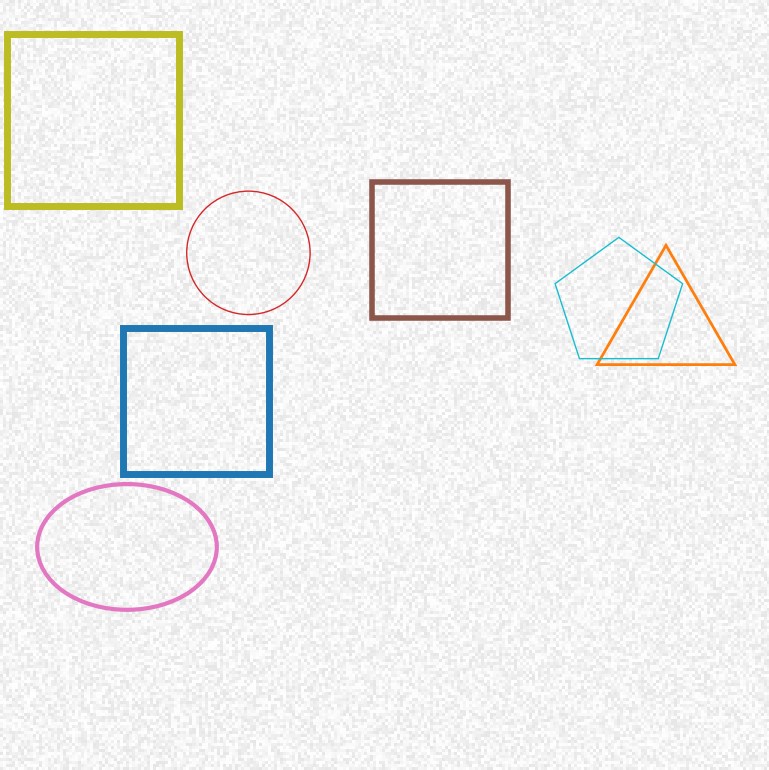[{"shape": "square", "thickness": 2.5, "radius": 0.48, "center": [0.254, 0.479]}, {"shape": "triangle", "thickness": 1, "radius": 0.52, "center": [0.865, 0.578]}, {"shape": "circle", "thickness": 0.5, "radius": 0.4, "center": [0.323, 0.672]}, {"shape": "square", "thickness": 2, "radius": 0.44, "center": [0.571, 0.675]}, {"shape": "oval", "thickness": 1.5, "radius": 0.58, "center": [0.165, 0.29]}, {"shape": "square", "thickness": 2.5, "radius": 0.56, "center": [0.12, 0.844]}, {"shape": "pentagon", "thickness": 0.5, "radius": 0.44, "center": [0.804, 0.605]}]